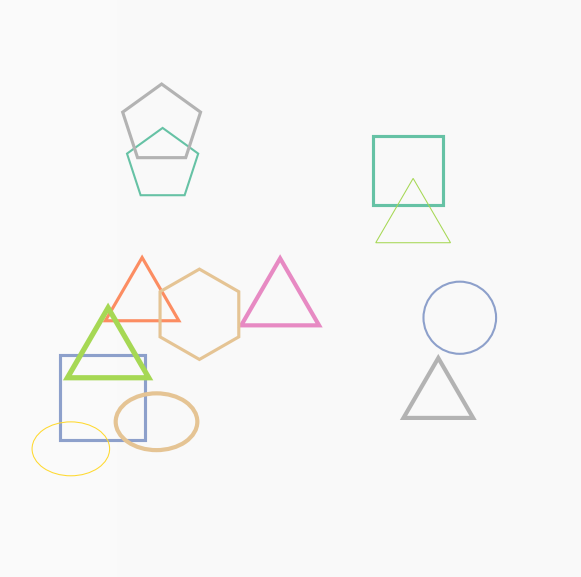[{"shape": "pentagon", "thickness": 1, "radius": 0.32, "center": [0.28, 0.713]}, {"shape": "square", "thickness": 1.5, "radius": 0.3, "center": [0.701, 0.704]}, {"shape": "triangle", "thickness": 1.5, "radius": 0.36, "center": [0.244, 0.48]}, {"shape": "square", "thickness": 1.5, "radius": 0.37, "center": [0.177, 0.311]}, {"shape": "circle", "thickness": 1, "radius": 0.31, "center": [0.791, 0.449]}, {"shape": "triangle", "thickness": 2, "radius": 0.39, "center": [0.482, 0.474]}, {"shape": "triangle", "thickness": 2.5, "radius": 0.4, "center": [0.186, 0.385]}, {"shape": "triangle", "thickness": 0.5, "radius": 0.37, "center": [0.711, 0.616]}, {"shape": "oval", "thickness": 0.5, "radius": 0.33, "center": [0.122, 0.222]}, {"shape": "oval", "thickness": 2, "radius": 0.35, "center": [0.269, 0.269]}, {"shape": "hexagon", "thickness": 1.5, "radius": 0.39, "center": [0.343, 0.455]}, {"shape": "triangle", "thickness": 2, "radius": 0.35, "center": [0.754, 0.31]}, {"shape": "pentagon", "thickness": 1.5, "radius": 0.35, "center": [0.278, 0.783]}]